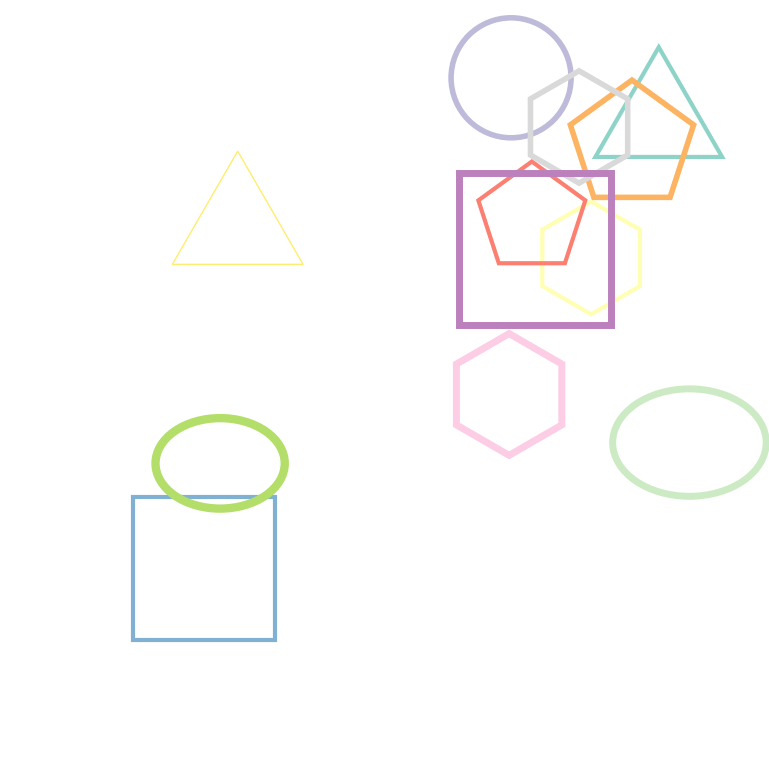[{"shape": "triangle", "thickness": 1.5, "radius": 0.48, "center": [0.856, 0.844]}, {"shape": "hexagon", "thickness": 1.5, "radius": 0.37, "center": [0.768, 0.665]}, {"shape": "circle", "thickness": 2, "radius": 0.39, "center": [0.664, 0.899]}, {"shape": "pentagon", "thickness": 1.5, "radius": 0.37, "center": [0.691, 0.717]}, {"shape": "square", "thickness": 1.5, "radius": 0.46, "center": [0.265, 0.262]}, {"shape": "pentagon", "thickness": 2, "radius": 0.42, "center": [0.821, 0.812]}, {"shape": "oval", "thickness": 3, "radius": 0.42, "center": [0.286, 0.398]}, {"shape": "hexagon", "thickness": 2.5, "radius": 0.4, "center": [0.661, 0.488]}, {"shape": "hexagon", "thickness": 2, "radius": 0.36, "center": [0.752, 0.835]}, {"shape": "square", "thickness": 2.5, "radius": 0.49, "center": [0.695, 0.676]}, {"shape": "oval", "thickness": 2.5, "radius": 0.5, "center": [0.895, 0.425]}, {"shape": "triangle", "thickness": 0.5, "radius": 0.49, "center": [0.309, 0.706]}]